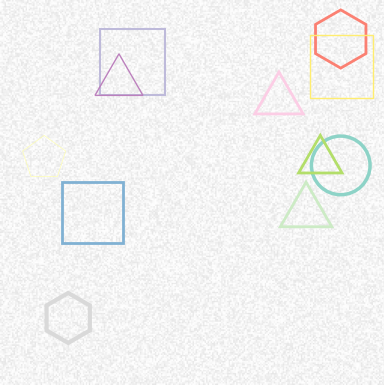[{"shape": "circle", "thickness": 2.5, "radius": 0.38, "center": [0.885, 0.57]}, {"shape": "pentagon", "thickness": 0.5, "radius": 0.29, "center": [0.115, 0.589]}, {"shape": "square", "thickness": 1.5, "radius": 0.43, "center": [0.345, 0.839]}, {"shape": "hexagon", "thickness": 2, "radius": 0.38, "center": [0.885, 0.899]}, {"shape": "square", "thickness": 2, "radius": 0.4, "center": [0.24, 0.448]}, {"shape": "triangle", "thickness": 2, "radius": 0.33, "center": [0.832, 0.583]}, {"shape": "triangle", "thickness": 2, "radius": 0.36, "center": [0.725, 0.74]}, {"shape": "hexagon", "thickness": 3, "radius": 0.32, "center": [0.177, 0.174]}, {"shape": "triangle", "thickness": 1, "radius": 0.36, "center": [0.309, 0.788]}, {"shape": "triangle", "thickness": 2, "radius": 0.39, "center": [0.795, 0.45]}, {"shape": "square", "thickness": 1, "radius": 0.41, "center": [0.887, 0.828]}]